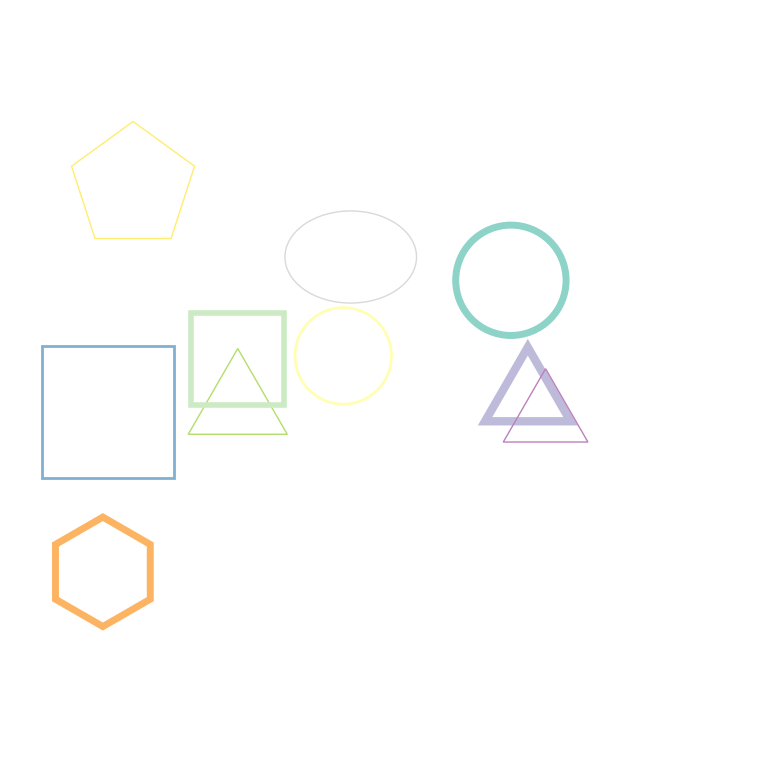[{"shape": "circle", "thickness": 2.5, "radius": 0.36, "center": [0.663, 0.636]}, {"shape": "circle", "thickness": 1, "radius": 0.31, "center": [0.446, 0.538]}, {"shape": "triangle", "thickness": 3, "radius": 0.32, "center": [0.685, 0.485]}, {"shape": "square", "thickness": 1, "radius": 0.43, "center": [0.14, 0.465]}, {"shape": "hexagon", "thickness": 2.5, "radius": 0.36, "center": [0.134, 0.257]}, {"shape": "triangle", "thickness": 0.5, "radius": 0.37, "center": [0.309, 0.473]}, {"shape": "oval", "thickness": 0.5, "radius": 0.43, "center": [0.455, 0.666]}, {"shape": "triangle", "thickness": 0.5, "radius": 0.32, "center": [0.709, 0.458]}, {"shape": "square", "thickness": 2, "radius": 0.3, "center": [0.308, 0.534]}, {"shape": "pentagon", "thickness": 0.5, "radius": 0.42, "center": [0.173, 0.758]}]